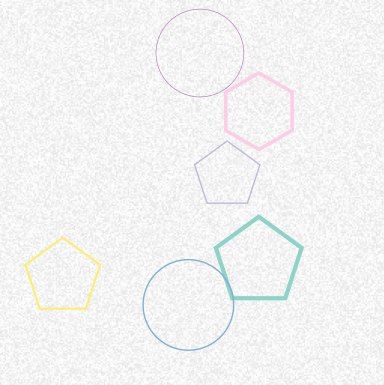[{"shape": "pentagon", "thickness": 3, "radius": 0.59, "center": [0.672, 0.32]}, {"shape": "pentagon", "thickness": 1, "radius": 0.45, "center": [0.59, 0.544]}, {"shape": "circle", "thickness": 1, "radius": 0.59, "center": [0.489, 0.208]}, {"shape": "hexagon", "thickness": 2.5, "radius": 0.5, "center": [0.673, 0.711]}, {"shape": "circle", "thickness": 0.5, "radius": 0.57, "center": [0.519, 0.862]}, {"shape": "pentagon", "thickness": 1.5, "radius": 0.51, "center": [0.163, 0.281]}]